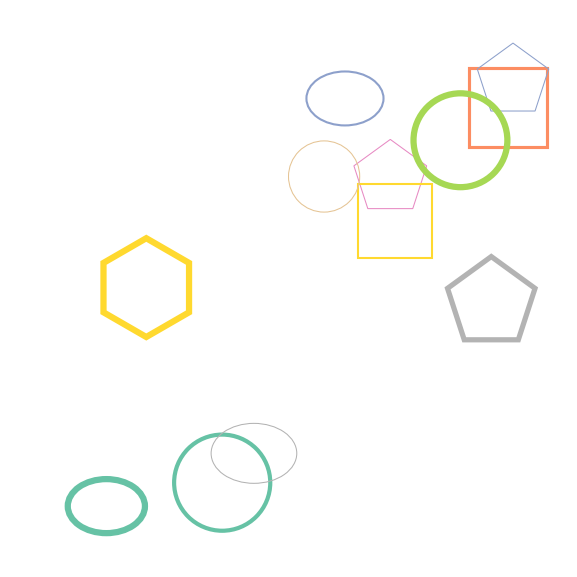[{"shape": "circle", "thickness": 2, "radius": 0.42, "center": [0.385, 0.163]}, {"shape": "oval", "thickness": 3, "radius": 0.33, "center": [0.184, 0.123]}, {"shape": "square", "thickness": 1.5, "radius": 0.34, "center": [0.88, 0.813]}, {"shape": "pentagon", "thickness": 0.5, "radius": 0.33, "center": [0.888, 0.859]}, {"shape": "oval", "thickness": 1, "radius": 0.33, "center": [0.597, 0.829]}, {"shape": "pentagon", "thickness": 0.5, "radius": 0.33, "center": [0.676, 0.691]}, {"shape": "circle", "thickness": 3, "radius": 0.41, "center": [0.797, 0.756]}, {"shape": "square", "thickness": 1, "radius": 0.32, "center": [0.684, 0.617]}, {"shape": "hexagon", "thickness": 3, "radius": 0.43, "center": [0.253, 0.501]}, {"shape": "circle", "thickness": 0.5, "radius": 0.31, "center": [0.561, 0.694]}, {"shape": "oval", "thickness": 0.5, "radius": 0.37, "center": [0.44, 0.214]}, {"shape": "pentagon", "thickness": 2.5, "radius": 0.4, "center": [0.851, 0.475]}]